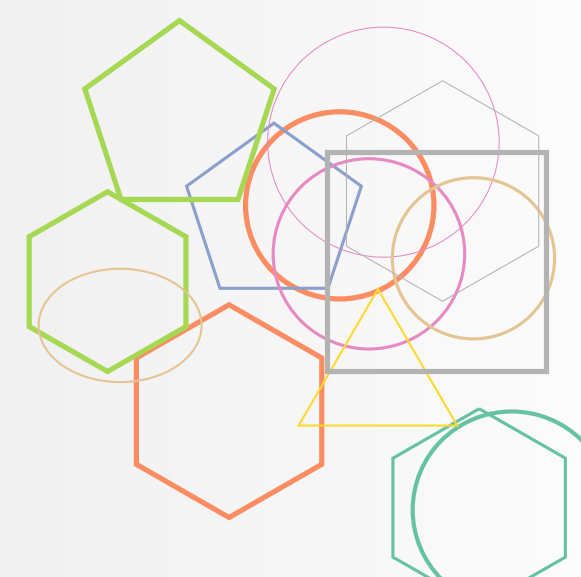[{"shape": "hexagon", "thickness": 1.5, "radius": 0.86, "center": [0.824, 0.12]}, {"shape": "circle", "thickness": 2, "radius": 0.85, "center": [0.88, 0.116]}, {"shape": "hexagon", "thickness": 2.5, "radius": 0.92, "center": [0.394, 0.287]}, {"shape": "circle", "thickness": 2.5, "radius": 0.81, "center": [0.585, 0.644]}, {"shape": "pentagon", "thickness": 1.5, "radius": 0.79, "center": [0.471, 0.628]}, {"shape": "circle", "thickness": 1.5, "radius": 0.82, "center": [0.635, 0.56]}, {"shape": "circle", "thickness": 0.5, "radius": 1.0, "center": [0.66, 0.753]}, {"shape": "pentagon", "thickness": 2.5, "radius": 0.86, "center": [0.309, 0.792]}, {"shape": "hexagon", "thickness": 2.5, "radius": 0.78, "center": [0.185, 0.511]}, {"shape": "triangle", "thickness": 1, "radius": 0.79, "center": [0.65, 0.341]}, {"shape": "circle", "thickness": 1.5, "radius": 0.7, "center": [0.815, 0.552]}, {"shape": "oval", "thickness": 1, "radius": 0.7, "center": [0.207, 0.436]}, {"shape": "hexagon", "thickness": 0.5, "radius": 0.95, "center": [0.761, 0.668]}, {"shape": "square", "thickness": 2.5, "radius": 0.94, "center": [0.751, 0.546]}]